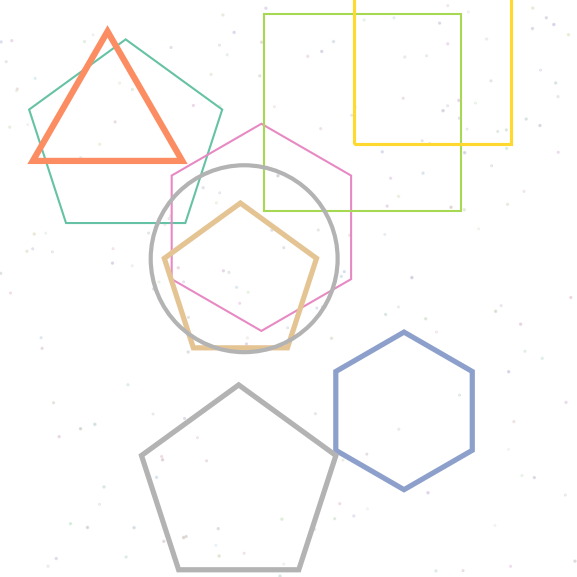[{"shape": "pentagon", "thickness": 1, "radius": 0.88, "center": [0.218, 0.755]}, {"shape": "triangle", "thickness": 3, "radius": 0.75, "center": [0.186, 0.795]}, {"shape": "hexagon", "thickness": 2.5, "radius": 0.68, "center": [0.7, 0.288]}, {"shape": "hexagon", "thickness": 1, "radius": 0.9, "center": [0.453, 0.605]}, {"shape": "square", "thickness": 1, "radius": 0.85, "center": [0.627, 0.805]}, {"shape": "square", "thickness": 1.5, "radius": 0.68, "center": [0.749, 0.886]}, {"shape": "pentagon", "thickness": 2.5, "radius": 0.69, "center": [0.416, 0.509]}, {"shape": "circle", "thickness": 2, "radius": 0.81, "center": [0.423, 0.551]}, {"shape": "pentagon", "thickness": 2.5, "radius": 0.88, "center": [0.413, 0.156]}]